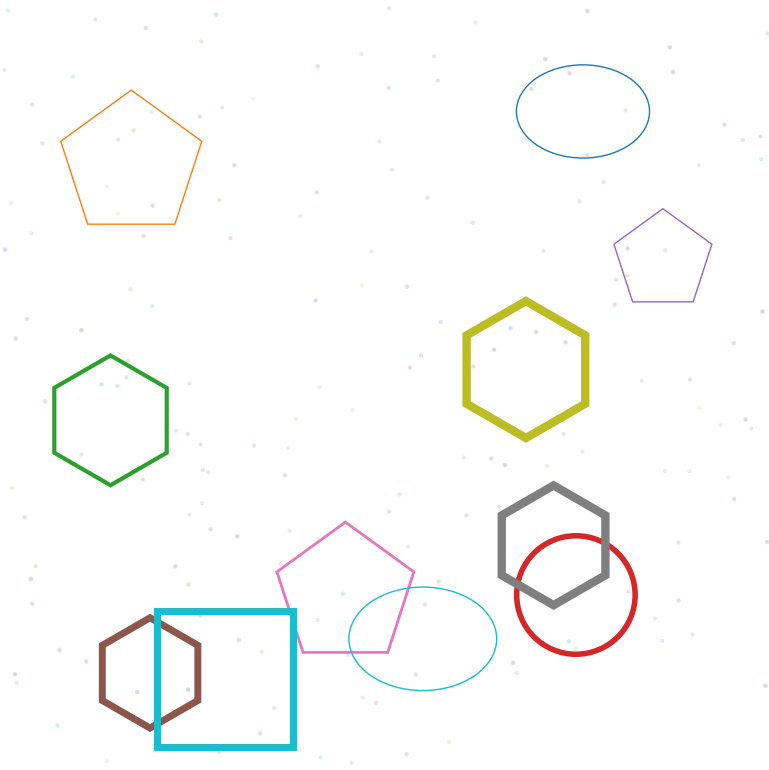[{"shape": "oval", "thickness": 0.5, "radius": 0.43, "center": [0.757, 0.855]}, {"shape": "pentagon", "thickness": 0.5, "radius": 0.48, "center": [0.17, 0.787]}, {"shape": "hexagon", "thickness": 1.5, "radius": 0.42, "center": [0.144, 0.454]}, {"shape": "circle", "thickness": 2, "radius": 0.38, "center": [0.748, 0.227]}, {"shape": "pentagon", "thickness": 0.5, "radius": 0.33, "center": [0.861, 0.662]}, {"shape": "hexagon", "thickness": 2.5, "radius": 0.36, "center": [0.195, 0.126]}, {"shape": "pentagon", "thickness": 1, "radius": 0.47, "center": [0.449, 0.228]}, {"shape": "hexagon", "thickness": 3, "radius": 0.39, "center": [0.719, 0.292]}, {"shape": "hexagon", "thickness": 3, "radius": 0.44, "center": [0.683, 0.52]}, {"shape": "oval", "thickness": 0.5, "radius": 0.48, "center": [0.549, 0.17]}, {"shape": "square", "thickness": 2.5, "radius": 0.44, "center": [0.292, 0.118]}]